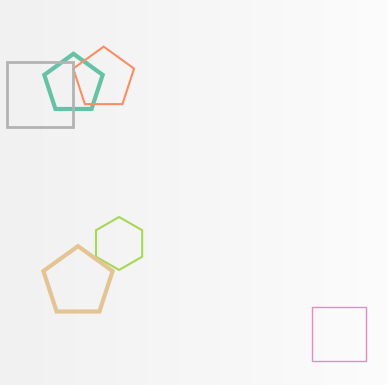[{"shape": "pentagon", "thickness": 3, "radius": 0.4, "center": [0.19, 0.781]}, {"shape": "pentagon", "thickness": 1.5, "radius": 0.41, "center": [0.267, 0.796]}, {"shape": "square", "thickness": 1, "radius": 0.35, "center": [0.876, 0.132]}, {"shape": "hexagon", "thickness": 1.5, "radius": 0.34, "center": [0.307, 0.368]}, {"shape": "pentagon", "thickness": 3, "radius": 0.47, "center": [0.201, 0.267]}, {"shape": "square", "thickness": 2, "radius": 0.42, "center": [0.104, 0.756]}]